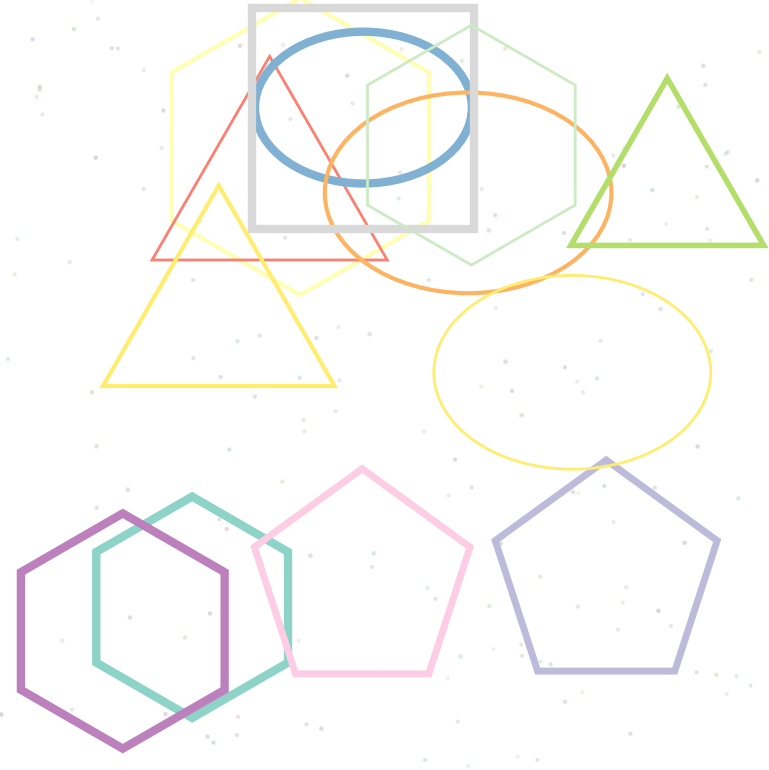[{"shape": "hexagon", "thickness": 3, "radius": 0.72, "center": [0.25, 0.211]}, {"shape": "hexagon", "thickness": 1.5, "radius": 0.96, "center": [0.39, 0.81]}, {"shape": "pentagon", "thickness": 2.5, "radius": 0.76, "center": [0.787, 0.251]}, {"shape": "triangle", "thickness": 1, "radius": 0.88, "center": [0.35, 0.751]}, {"shape": "oval", "thickness": 3, "radius": 0.7, "center": [0.472, 0.86]}, {"shape": "oval", "thickness": 1.5, "radius": 0.93, "center": [0.608, 0.75]}, {"shape": "triangle", "thickness": 2, "radius": 0.72, "center": [0.867, 0.754]}, {"shape": "pentagon", "thickness": 2.5, "radius": 0.74, "center": [0.47, 0.244]}, {"shape": "square", "thickness": 3, "radius": 0.72, "center": [0.471, 0.846]}, {"shape": "hexagon", "thickness": 3, "radius": 0.76, "center": [0.159, 0.18]}, {"shape": "hexagon", "thickness": 1, "radius": 0.78, "center": [0.612, 0.812]}, {"shape": "triangle", "thickness": 1.5, "radius": 0.87, "center": [0.284, 0.585]}, {"shape": "oval", "thickness": 1, "radius": 0.9, "center": [0.743, 0.517]}]